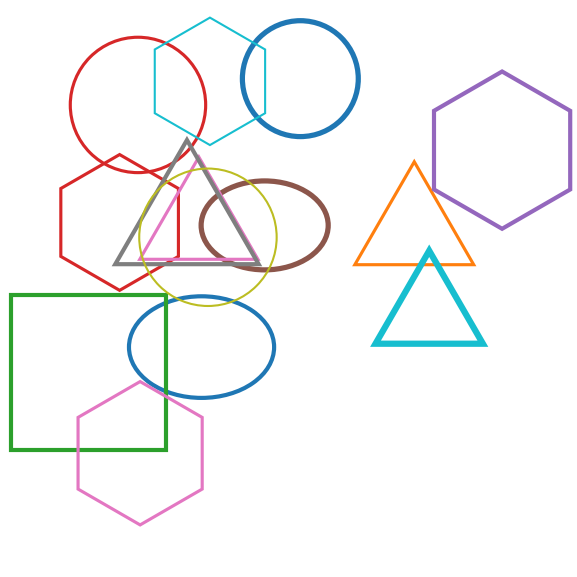[{"shape": "circle", "thickness": 2.5, "radius": 0.5, "center": [0.52, 0.863]}, {"shape": "oval", "thickness": 2, "radius": 0.63, "center": [0.349, 0.398]}, {"shape": "triangle", "thickness": 1.5, "radius": 0.59, "center": [0.717, 0.6]}, {"shape": "square", "thickness": 2, "radius": 0.67, "center": [0.153, 0.354]}, {"shape": "hexagon", "thickness": 1.5, "radius": 0.59, "center": [0.207, 0.614]}, {"shape": "circle", "thickness": 1.5, "radius": 0.59, "center": [0.239, 0.817]}, {"shape": "hexagon", "thickness": 2, "radius": 0.68, "center": [0.869, 0.739]}, {"shape": "oval", "thickness": 2.5, "radius": 0.55, "center": [0.458, 0.609]}, {"shape": "hexagon", "thickness": 1.5, "radius": 0.62, "center": [0.243, 0.214]}, {"shape": "triangle", "thickness": 1.5, "radius": 0.59, "center": [0.344, 0.609]}, {"shape": "triangle", "thickness": 2, "radius": 0.72, "center": [0.324, 0.613]}, {"shape": "circle", "thickness": 1, "radius": 0.59, "center": [0.36, 0.588]}, {"shape": "hexagon", "thickness": 1, "radius": 0.55, "center": [0.364, 0.858]}, {"shape": "triangle", "thickness": 3, "radius": 0.54, "center": [0.743, 0.458]}]